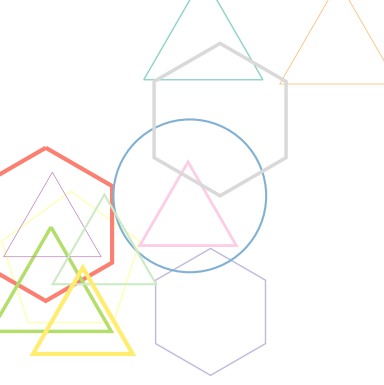[{"shape": "triangle", "thickness": 1, "radius": 0.89, "center": [0.528, 0.882]}, {"shape": "pentagon", "thickness": 1, "radius": 0.94, "center": [0.184, 0.315]}, {"shape": "hexagon", "thickness": 1, "radius": 0.82, "center": [0.547, 0.19]}, {"shape": "hexagon", "thickness": 3, "radius": 0.99, "center": [0.119, 0.417]}, {"shape": "circle", "thickness": 1.5, "radius": 0.99, "center": [0.493, 0.491]}, {"shape": "triangle", "thickness": 0.5, "radius": 0.88, "center": [0.879, 0.87]}, {"shape": "triangle", "thickness": 2.5, "radius": 0.9, "center": [0.132, 0.23]}, {"shape": "triangle", "thickness": 2, "radius": 0.72, "center": [0.488, 0.435]}, {"shape": "hexagon", "thickness": 2.5, "radius": 0.99, "center": [0.572, 0.689]}, {"shape": "triangle", "thickness": 0.5, "radius": 0.73, "center": [0.136, 0.406]}, {"shape": "triangle", "thickness": 1.5, "radius": 0.78, "center": [0.271, 0.339]}, {"shape": "triangle", "thickness": 3, "radius": 0.75, "center": [0.215, 0.155]}]